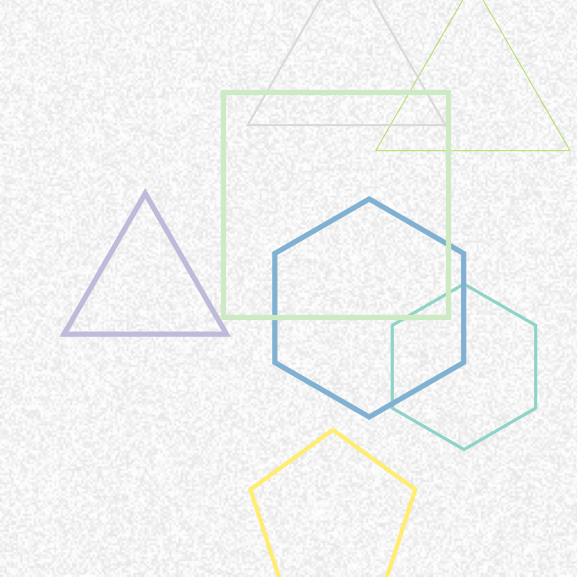[{"shape": "hexagon", "thickness": 1.5, "radius": 0.72, "center": [0.803, 0.364]}, {"shape": "triangle", "thickness": 2.5, "radius": 0.81, "center": [0.252, 0.502]}, {"shape": "hexagon", "thickness": 2.5, "radius": 0.94, "center": [0.639, 0.466]}, {"shape": "triangle", "thickness": 0.5, "radius": 0.97, "center": [0.819, 0.835]}, {"shape": "triangle", "thickness": 1, "radius": 0.99, "center": [0.6, 0.881]}, {"shape": "square", "thickness": 2.5, "radius": 0.97, "center": [0.581, 0.646]}, {"shape": "pentagon", "thickness": 2, "radius": 0.75, "center": [0.576, 0.105]}]